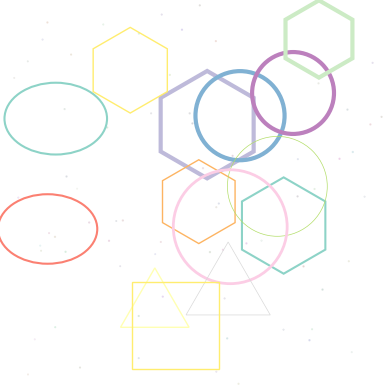[{"shape": "hexagon", "thickness": 1.5, "radius": 0.63, "center": [0.737, 0.414]}, {"shape": "oval", "thickness": 1.5, "radius": 0.67, "center": [0.145, 0.692]}, {"shape": "triangle", "thickness": 1, "radius": 0.51, "center": [0.402, 0.201]}, {"shape": "hexagon", "thickness": 3, "radius": 0.7, "center": [0.538, 0.676]}, {"shape": "oval", "thickness": 1.5, "radius": 0.64, "center": [0.124, 0.405]}, {"shape": "circle", "thickness": 3, "radius": 0.58, "center": [0.623, 0.7]}, {"shape": "hexagon", "thickness": 1, "radius": 0.54, "center": [0.516, 0.476]}, {"shape": "circle", "thickness": 0.5, "radius": 0.65, "center": [0.72, 0.516]}, {"shape": "circle", "thickness": 2, "radius": 0.74, "center": [0.598, 0.411]}, {"shape": "triangle", "thickness": 0.5, "radius": 0.63, "center": [0.593, 0.245]}, {"shape": "circle", "thickness": 3, "radius": 0.53, "center": [0.761, 0.758]}, {"shape": "hexagon", "thickness": 3, "radius": 0.5, "center": [0.828, 0.899]}, {"shape": "hexagon", "thickness": 1, "radius": 0.56, "center": [0.338, 0.818]}, {"shape": "square", "thickness": 1, "radius": 0.56, "center": [0.455, 0.155]}]